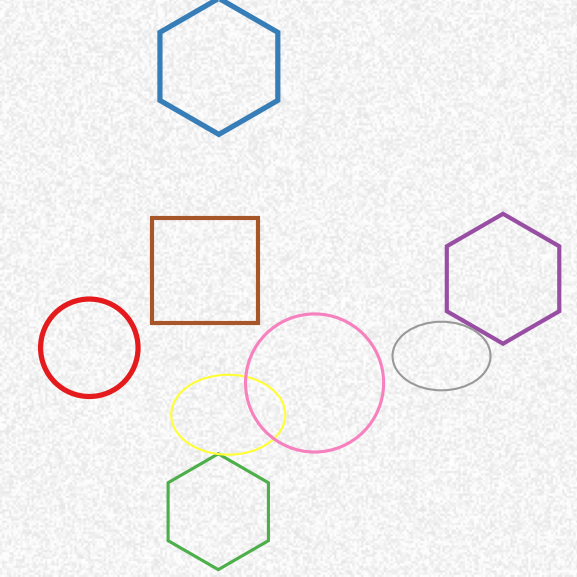[{"shape": "circle", "thickness": 2.5, "radius": 0.42, "center": [0.155, 0.397]}, {"shape": "hexagon", "thickness": 2.5, "radius": 0.59, "center": [0.379, 0.884]}, {"shape": "hexagon", "thickness": 1.5, "radius": 0.5, "center": [0.378, 0.113]}, {"shape": "hexagon", "thickness": 2, "radius": 0.56, "center": [0.871, 0.516]}, {"shape": "oval", "thickness": 1, "radius": 0.49, "center": [0.395, 0.281]}, {"shape": "square", "thickness": 2, "radius": 0.46, "center": [0.355, 0.531]}, {"shape": "circle", "thickness": 1.5, "radius": 0.6, "center": [0.545, 0.336]}, {"shape": "oval", "thickness": 1, "radius": 0.42, "center": [0.765, 0.383]}]